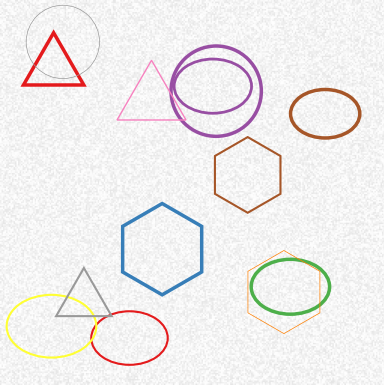[{"shape": "oval", "thickness": 1.5, "radius": 0.5, "center": [0.336, 0.122]}, {"shape": "triangle", "thickness": 2.5, "radius": 0.45, "center": [0.139, 0.824]}, {"shape": "hexagon", "thickness": 2.5, "radius": 0.59, "center": [0.421, 0.353]}, {"shape": "oval", "thickness": 2.5, "radius": 0.51, "center": [0.754, 0.255]}, {"shape": "circle", "thickness": 2.5, "radius": 0.59, "center": [0.562, 0.763]}, {"shape": "oval", "thickness": 2, "radius": 0.5, "center": [0.553, 0.776]}, {"shape": "hexagon", "thickness": 0.5, "radius": 0.54, "center": [0.737, 0.241]}, {"shape": "oval", "thickness": 1.5, "radius": 0.58, "center": [0.134, 0.153]}, {"shape": "hexagon", "thickness": 1.5, "radius": 0.49, "center": [0.643, 0.546]}, {"shape": "oval", "thickness": 2.5, "radius": 0.45, "center": [0.845, 0.705]}, {"shape": "triangle", "thickness": 1, "radius": 0.52, "center": [0.394, 0.74]}, {"shape": "triangle", "thickness": 1.5, "radius": 0.42, "center": [0.218, 0.221]}, {"shape": "circle", "thickness": 0.5, "radius": 0.48, "center": [0.163, 0.891]}]